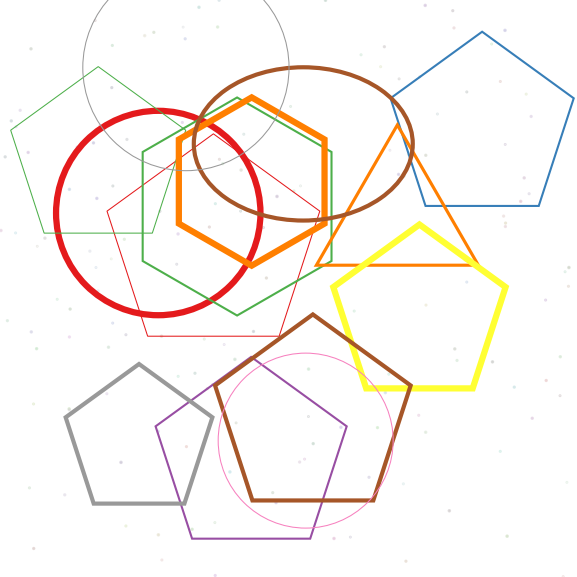[{"shape": "circle", "thickness": 3, "radius": 0.88, "center": [0.274, 0.63]}, {"shape": "pentagon", "thickness": 0.5, "radius": 0.97, "center": [0.37, 0.574]}, {"shape": "pentagon", "thickness": 1, "radius": 0.83, "center": [0.835, 0.777]}, {"shape": "hexagon", "thickness": 1, "radius": 0.94, "center": [0.411, 0.642]}, {"shape": "pentagon", "thickness": 0.5, "radius": 0.8, "center": [0.17, 0.724]}, {"shape": "pentagon", "thickness": 1, "radius": 0.87, "center": [0.435, 0.207]}, {"shape": "hexagon", "thickness": 3, "radius": 0.73, "center": [0.436, 0.685]}, {"shape": "triangle", "thickness": 1.5, "radius": 0.81, "center": [0.688, 0.621]}, {"shape": "pentagon", "thickness": 3, "radius": 0.78, "center": [0.726, 0.454]}, {"shape": "pentagon", "thickness": 2, "radius": 0.89, "center": [0.542, 0.277]}, {"shape": "oval", "thickness": 2, "radius": 0.95, "center": [0.525, 0.75]}, {"shape": "circle", "thickness": 0.5, "radius": 0.76, "center": [0.529, 0.236]}, {"shape": "pentagon", "thickness": 2, "radius": 0.67, "center": [0.241, 0.235]}, {"shape": "circle", "thickness": 0.5, "radius": 0.89, "center": [0.322, 0.882]}]